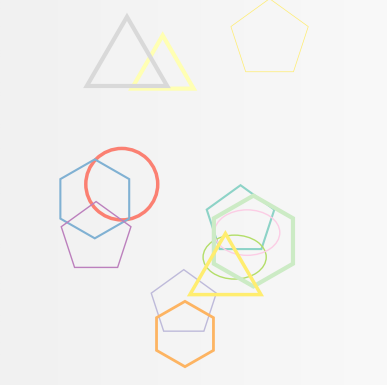[{"shape": "pentagon", "thickness": 1.5, "radius": 0.46, "center": [0.621, 0.427]}, {"shape": "triangle", "thickness": 3, "radius": 0.46, "center": [0.42, 0.816]}, {"shape": "pentagon", "thickness": 1, "radius": 0.44, "center": [0.474, 0.211]}, {"shape": "circle", "thickness": 2.5, "radius": 0.46, "center": [0.314, 0.522]}, {"shape": "hexagon", "thickness": 1.5, "radius": 0.51, "center": [0.245, 0.484]}, {"shape": "hexagon", "thickness": 2, "radius": 0.42, "center": [0.477, 0.132]}, {"shape": "oval", "thickness": 1, "radius": 0.41, "center": [0.606, 0.332]}, {"shape": "oval", "thickness": 1, "radius": 0.42, "center": [0.638, 0.396]}, {"shape": "triangle", "thickness": 3, "radius": 0.6, "center": [0.328, 0.837]}, {"shape": "pentagon", "thickness": 1, "radius": 0.47, "center": [0.248, 0.382]}, {"shape": "hexagon", "thickness": 3, "radius": 0.59, "center": [0.654, 0.374]}, {"shape": "triangle", "thickness": 2.5, "radius": 0.53, "center": [0.582, 0.288]}, {"shape": "pentagon", "thickness": 0.5, "radius": 0.52, "center": [0.696, 0.899]}]